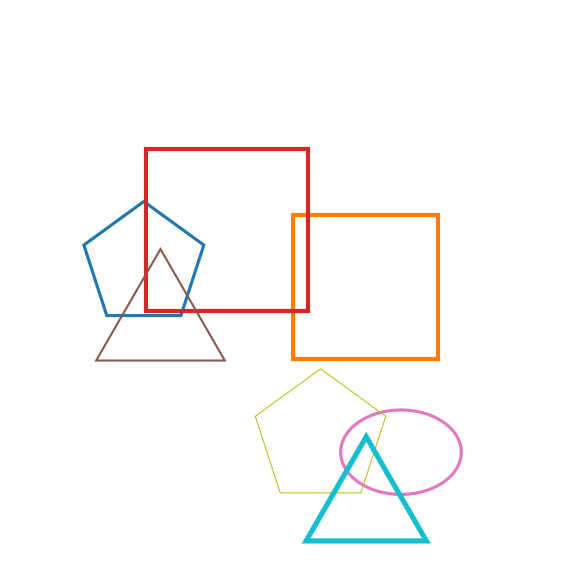[{"shape": "pentagon", "thickness": 1.5, "radius": 0.55, "center": [0.249, 0.541]}, {"shape": "square", "thickness": 2, "radius": 0.63, "center": [0.633, 0.502]}, {"shape": "square", "thickness": 2, "radius": 0.7, "center": [0.393, 0.601]}, {"shape": "triangle", "thickness": 1, "radius": 0.64, "center": [0.278, 0.439]}, {"shape": "oval", "thickness": 1.5, "radius": 0.52, "center": [0.694, 0.216]}, {"shape": "pentagon", "thickness": 0.5, "radius": 0.59, "center": [0.555, 0.242]}, {"shape": "triangle", "thickness": 2.5, "radius": 0.6, "center": [0.634, 0.123]}]